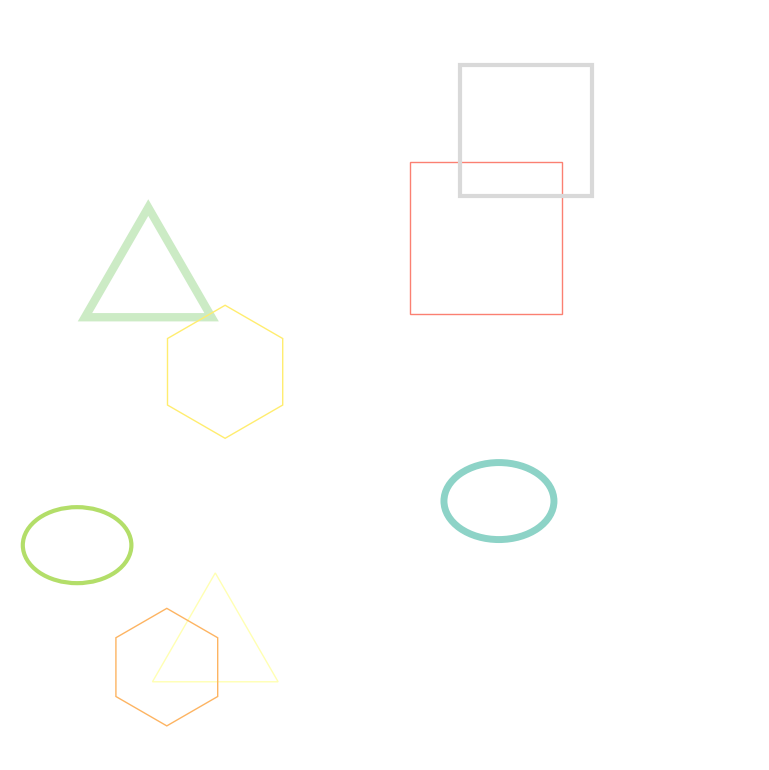[{"shape": "oval", "thickness": 2.5, "radius": 0.36, "center": [0.648, 0.349]}, {"shape": "triangle", "thickness": 0.5, "radius": 0.47, "center": [0.28, 0.162]}, {"shape": "square", "thickness": 0.5, "radius": 0.49, "center": [0.631, 0.691]}, {"shape": "hexagon", "thickness": 0.5, "radius": 0.38, "center": [0.217, 0.134]}, {"shape": "oval", "thickness": 1.5, "radius": 0.35, "center": [0.1, 0.292]}, {"shape": "square", "thickness": 1.5, "radius": 0.43, "center": [0.683, 0.831]}, {"shape": "triangle", "thickness": 3, "radius": 0.47, "center": [0.193, 0.635]}, {"shape": "hexagon", "thickness": 0.5, "radius": 0.43, "center": [0.292, 0.517]}]